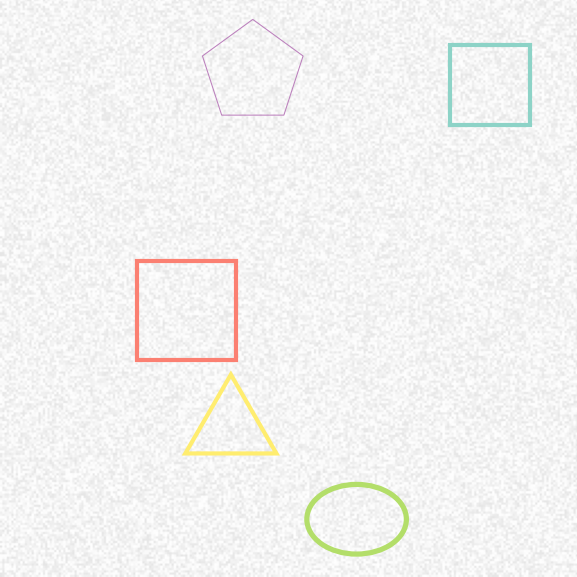[{"shape": "square", "thickness": 2, "radius": 0.35, "center": [0.849, 0.852]}, {"shape": "square", "thickness": 2, "radius": 0.43, "center": [0.323, 0.461]}, {"shape": "oval", "thickness": 2.5, "radius": 0.43, "center": [0.618, 0.1]}, {"shape": "pentagon", "thickness": 0.5, "radius": 0.46, "center": [0.438, 0.874]}, {"shape": "triangle", "thickness": 2, "radius": 0.46, "center": [0.4, 0.259]}]